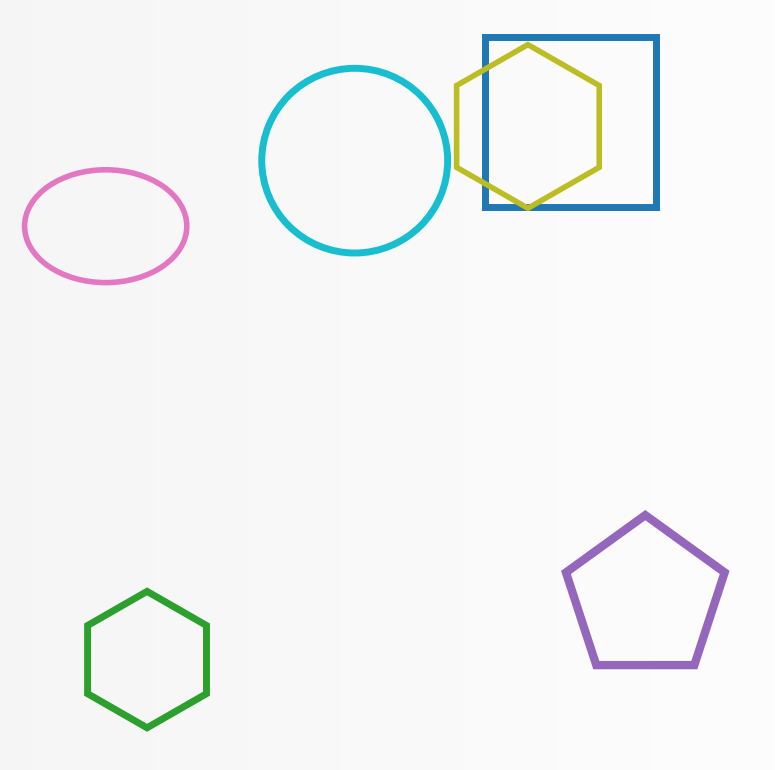[{"shape": "square", "thickness": 2.5, "radius": 0.55, "center": [0.736, 0.841]}, {"shape": "hexagon", "thickness": 2.5, "radius": 0.44, "center": [0.19, 0.143]}, {"shape": "pentagon", "thickness": 3, "radius": 0.54, "center": [0.833, 0.223]}, {"shape": "oval", "thickness": 2, "radius": 0.52, "center": [0.136, 0.706]}, {"shape": "hexagon", "thickness": 2, "radius": 0.53, "center": [0.681, 0.836]}, {"shape": "circle", "thickness": 2.5, "radius": 0.6, "center": [0.458, 0.791]}]